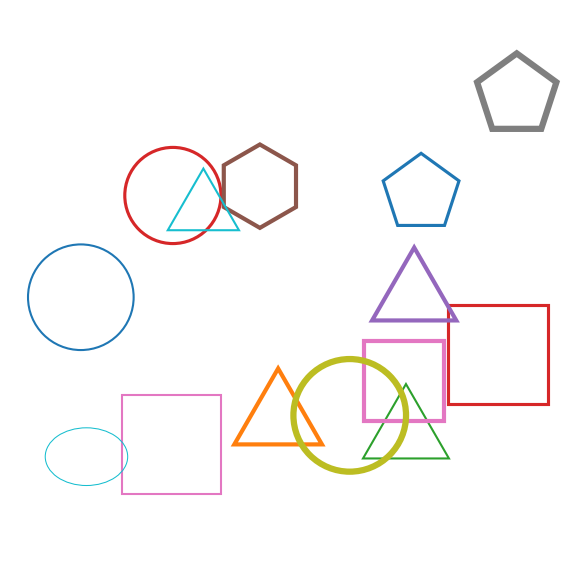[{"shape": "pentagon", "thickness": 1.5, "radius": 0.35, "center": [0.729, 0.665]}, {"shape": "circle", "thickness": 1, "radius": 0.46, "center": [0.14, 0.484]}, {"shape": "triangle", "thickness": 2, "radius": 0.44, "center": [0.482, 0.273]}, {"shape": "triangle", "thickness": 1, "radius": 0.43, "center": [0.703, 0.248]}, {"shape": "square", "thickness": 1.5, "radius": 0.43, "center": [0.862, 0.385]}, {"shape": "circle", "thickness": 1.5, "radius": 0.42, "center": [0.299, 0.661]}, {"shape": "triangle", "thickness": 2, "radius": 0.42, "center": [0.717, 0.486]}, {"shape": "hexagon", "thickness": 2, "radius": 0.36, "center": [0.45, 0.677]}, {"shape": "square", "thickness": 1, "radius": 0.43, "center": [0.298, 0.23]}, {"shape": "square", "thickness": 2, "radius": 0.35, "center": [0.699, 0.339]}, {"shape": "pentagon", "thickness": 3, "radius": 0.36, "center": [0.895, 0.834]}, {"shape": "circle", "thickness": 3, "radius": 0.49, "center": [0.606, 0.28]}, {"shape": "triangle", "thickness": 1, "radius": 0.36, "center": [0.352, 0.636]}, {"shape": "oval", "thickness": 0.5, "radius": 0.36, "center": [0.15, 0.208]}]